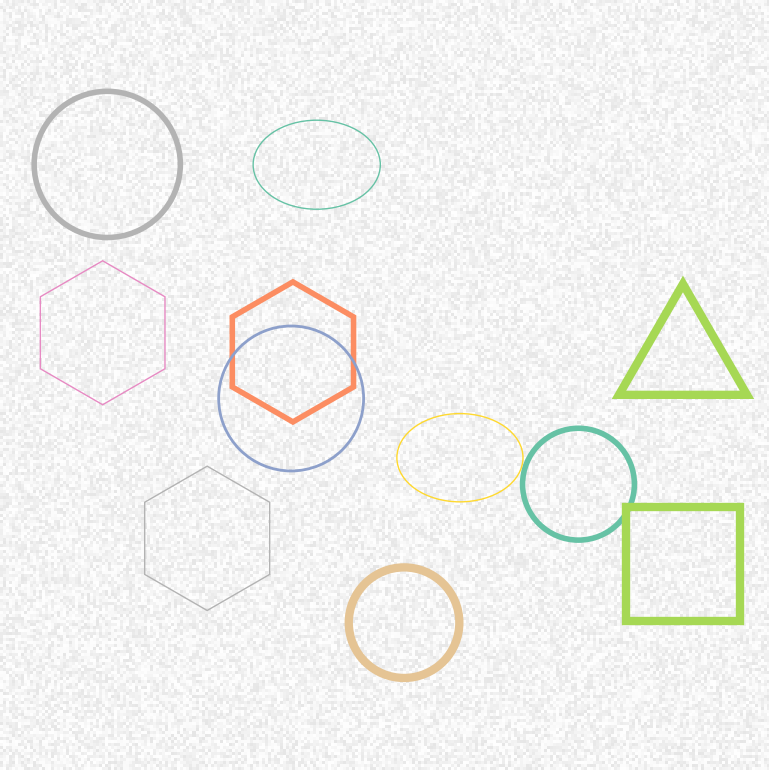[{"shape": "oval", "thickness": 0.5, "radius": 0.41, "center": [0.411, 0.786]}, {"shape": "circle", "thickness": 2, "radius": 0.36, "center": [0.751, 0.371]}, {"shape": "hexagon", "thickness": 2, "radius": 0.45, "center": [0.38, 0.543]}, {"shape": "circle", "thickness": 1, "radius": 0.47, "center": [0.378, 0.482]}, {"shape": "hexagon", "thickness": 0.5, "radius": 0.47, "center": [0.133, 0.568]}, {"shape": "square", "thickness": 3, "radius": 0.37, "center": [0.887, 0.268]}, {"shape": "triangle", "thickness": 3, "radius": 0.48, "center": [0.887, 0.535]}, {"shape": "oval", "thickness": 0.5, "radius": 0.41, "center": [0.597, 0.406]}, {"shape": "circle", "thickness": 3, "radius": 0.36, "center": [0.525, 0.191]}, {"shape": "hexagon", "thickness": 0.5, "radius": 0.47, "center": [0.269, 0.301]}, {"shape": "circle", "thickness": 2, "radius": 0.47, "center": [0.139, 0.786]}]